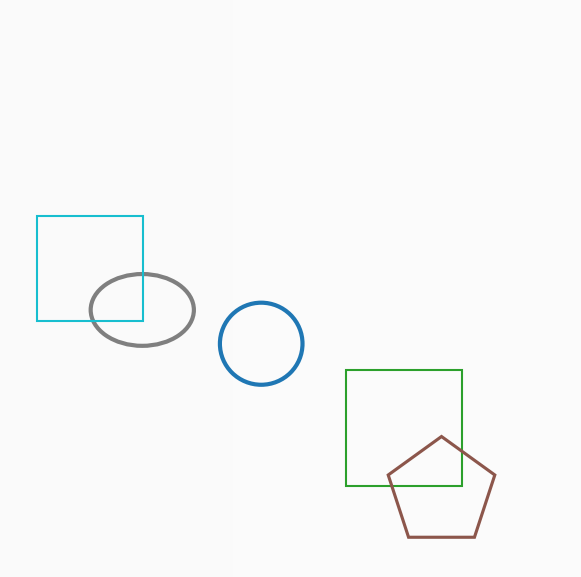[{"shape": "circle", "thickness": 2, "radius": 0.36, "center": [0.449, 0.404]}, {"shape": "square", "thickness": 1, "radius": 0.5, "center": [0.695, 0.258]}, {"shape": "pentagon", "thickness": 1.5, "radius": 0.48, "center": [0.76, 0.147]}, {"shape": "oval", "thickness": 2, "radius": 0.44, "center": [0.245, 0.462]}, {"shape": "square", "thickness": 1, "radius": 0.45, "center": [0.155, 0.534]}]